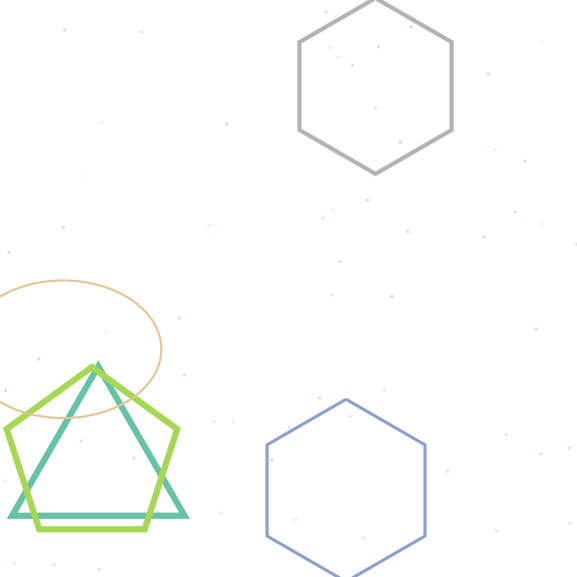[{"shape": "triangle", "thickness": 3, "radius": 0.86, "center": [0.17, 0.192]}, {"shape": "hexagon", "thickness": 1.5, "radius": 0.79, "center": [0.599, 0.15]}, {"shape": "pentagon", "thickness": 3, "radius": 0.78, "center": [0.159, 0.208]}, {"shape": "oval", "thickness": 1, "radius": 0.85, "center": [0.109, 0.394]}, {"shape": "hexagon", "thickness": 2, "radius": 0.76, "center": [0.65, 0.85]}]